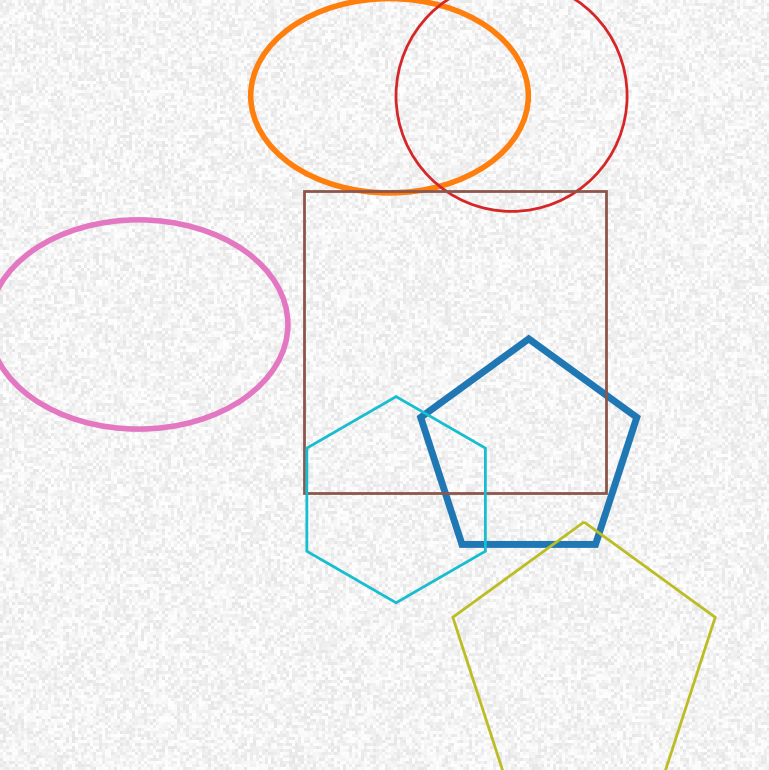[{"shape": "pentagon", "thickness": 2.5, "radius": 0.74, "center": [0.687, 0.412]}, {"shape": "oval", "thickness": 2, "radius": 0.9, "center": [0.506, 0.876]}, {"shape": "circle", "thickness": 1, "radius": 0.75, "center": [0.664, 0.875]}, {"shape": "square", "thickness": 1, "radius": 0.98, "center": [0.591, 0.556]}, {"shape": "oval", "thickness": 2, "radius": 0.97, "center": [0.18, 0.579]}, {"shape": "pentagon", "thickness": 1, "radius": 0.9, "center": [0.758, 0.143]}, {"shape": "hexagon", "thickness": 1, "radius": 0.67, "center": [0.514, 0.351]}]